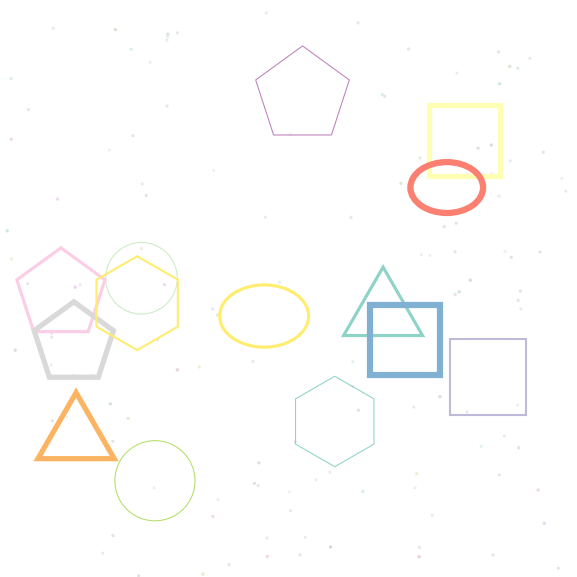[{"shape": "hexagon", "thickness": 0.5, "radius": 0.39, "center": [0.58, 0.269]}, {"shape": "triangle", "thickness": 1.5, "radius": 0.39, "center": [0.663, 0.458]}, {"shape": "square", "thickness": 2.5, "radius": 0.31, "center": [0.804, 0.756]}, {"shape": "square", "thickness": 1, "radius": 0.33, "center": [0.845, 0.346]}, {"shape": "oval", "thickness": 3, "radius": 0.31, "center": [0.774, 0.674]}, {"shape": "square", "thickness": 3, "radius": 0.3, "center": [0.701, 0.411]}, {"shape": "triangle", "thickness": 2.5, "radius": 0.38, "center": [0.132, 0.243]}, {"shape": "circle", "thickness": 0.5, "radius": 0.35, "center": [0.268, 0.167]}, {"shape": "pentagon", "thickness": 1.5, "radius": 0.4, "center": [0.106, 0.49]}, {"shape": "pentagon", "thickness": 2.5, "radius": 0.36, "center": [0.128, 0.404]}, {"shape": "pentagon", "thickness": 0.5, "radius": 0.43, "center": [0.524, 0.834]}, {"shape": "circle", "thickness": 0.5, "radius": 0.31, "center": [0.245, 0.517]}, {"shape": "oval", "thickness": 1.5, "radius": 0.39, "center": [0.457, 0.452]}, {"shape": "hexagon", "thickness": 1, "radius": 0.41, "center": [0.238, 0.474]}]